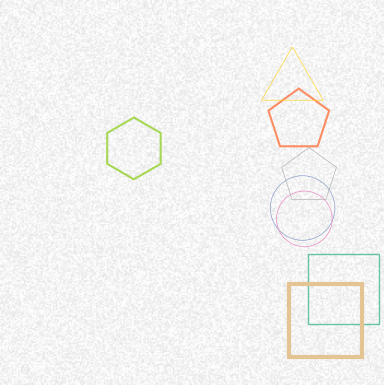[{"shape": "square", "thickness": 1, "radius": 0.46, "center": [0.892, 0.249]}, {"shape": "pentagon", "thickness": 1.5, "radius": 0.41, "center": [0.776, 0.687]}, {"shape": "circle", "thickness": 0.5, "radius": 0.42, "center": [0.786, 0.46]}, {"shape": "circle", "thickness": 0.5, "radius": 0.36, "center": [0.791, 0.431]}, {"shape": "hexagon", "thickness": 1.5, "radius": 0.4, "center": [0.348, 0.614]}, {"shape": "triangle", "thickness": 0.5, "radius": 0.46, "center": [0.759, 0.786]}, {"shape": "square", "thickness": 3, "radius": 0.47, "center": [0.845, 0.168]}, {"shape": "pentagon", "thickness": 0.5, "radius": 0.37, "center": [0.803, 0.542]}]